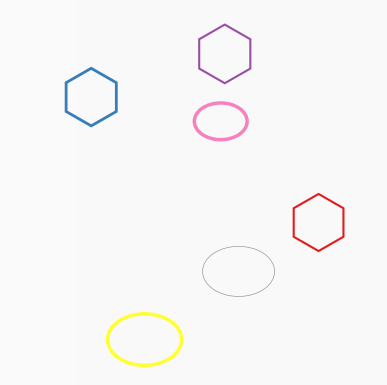[{"shape": "hexagon", "thickness": 1.5, "radius": 0.37, "center": [0.822, 0.422]}, {"shape": "hexagon", "thickness": 2, "radius": 0.37, "center": [0.235, 0.748]}, {"shape": "hexagon", "thickness": 1.5, "radius": 0.38, "center": [0.58, 0.86]}, {"shape": "oval", "thickness": 2.5, "radius": 0.48, "center": [0.373, 0.118]}, {"shape": "oval", "thickness": 2.5, "radius": 0.34, "center": [0.57, 0.685]}, {"shape": "oval", "thickness": 0.5, "radius": 0.46, "center": [0.616, 0.295]}]